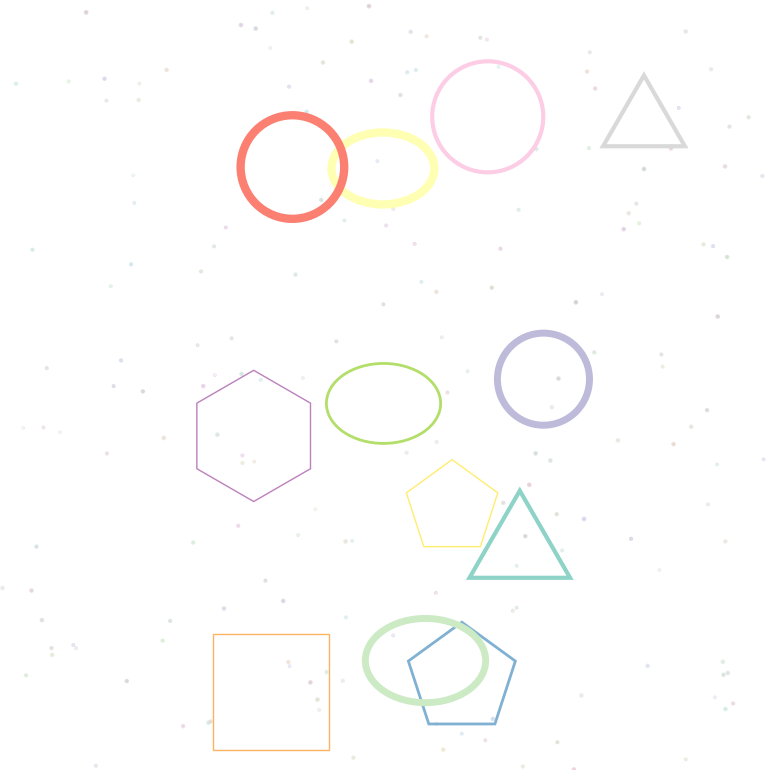[{"shape": "triangle", "thickness": 1.5, "radius": 0.38, "center": [0.675, 0.287]}, {"shape": "oval", "thickness": 3, "radius": 0.33, "center": [0.497, 0.781]}, {"shape": "circle", "thickness": 2.5, "radius": 0.3, "center": [0.706, 0.508]}, {"shape": "circle", "thickness": 3, "radius": 0.34, "center": [0.38, 0.783]}, {"shape": "pentagon", "thickness": 1, "radius": 0.37, "center": [0.6, 0.119]}, {"shape": "square", "thickness": 0.5, "radius": 0.38, "center": [0.352, 0.101]}, {"shape": "oval", "thickness": 1, "radius": 0.37, "center": [0.498, 0.476]}, {"shape": "circle", "thickness": 1.5, "radius": 0.36, "center": [0.633, 0.848]}, {"shape": "triangle", "thickness": 1.5, "radius": 0.31, "center": [0.836, 0.841]}, {"shape": "hexagon", "thickness": 0.5, "radius": 0.43, "center": [0.329, 0.434]}, {"shape": "oval", "thickness": 2.5, "radius": 0.39, "center": [0.553, 0.142]}, {"shape": "pentagon", "thickness": 0.5, "radius": 0.31, "center": [0.587, 0.341]}]